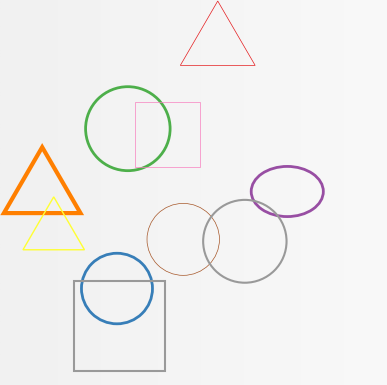[{"shape": "triangle", "thickness": 0.5, "radius": 0.56, "center": [0.562, 0.886]}, {"shape": "circle", "thickness": 2, "radius": 0.46, "center": [0.302, 0.251]}, {"shape": "circle", "thickness": 2, "radius": 0.55, "center": [0.33, 0.666]}, {"shape": "oval", "thickness": 2, "radius": 0.47, "center": [0.741, 0.503]}, {"shape": "triangle", "thickness": 3, "radius": 0.57, "center": [0.109, 0.504]}, {"shape": "triangle", "thickness": 1, "radius": 0.46, "center": [0.139, 0.397]}, {"shape": "circle", "thickness": 0.5, "radius": 0.47, "center": [0.473, 0.378]}, {"shape": "square", "thickness": 0.5, "radius": 0.42, "center": [0.431, 0.65]}, {"shape": "square", "thickness": 1.5, "radius": 0.58, "center": [0.308, 0.153]}, {"shape": "circle", "thickness": 1.5, "radius": 0.54, "center": [0.632, 0.373]}]